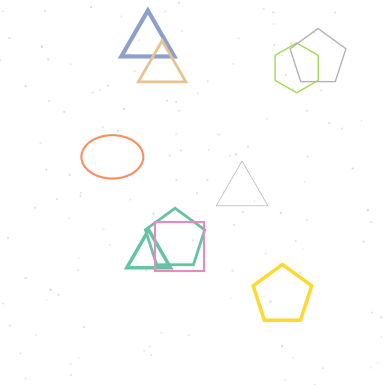[{"shape": "triangle", "thickness": 2.5, "radius": 0.33, "center": [0.386, 0.337]}, {"shape": "pentagon", "thickness": 2, "radius": 0.41, "center": [0.455, 0.378]}, {"shape": "oval", "thickness": 1.5, "radius": 0.4, "center": [0.292, 0.593]}, {"shape": "triangle", "thickness": 3, "radius": 0.4, "center": [0.384, 0.893]}, {"shape": "square", "thickness": 1.5, "radius": 0.32, "center": [0.466, 0.359]}, {"shape": "hexagon", "thickness": 1, "radius": 0.32, "center": [0.771, 0.824]}, {"shape": "pentagon", "thickness": 2.5, "radius": 0.4, "center": [0.734, 0.233]}, {"shape": "triangle", "thickness": 2, "radius": 0.36, "center": [0.421, 0.823]}, {"shape": "triangle", "thickness": 0.5, "radius": 0.39, "center": [0.629, 0.504]}, {"shape": "pentagon", "thickness": 1, "radius": 0.38, "center": [0.826, 0.85]}]